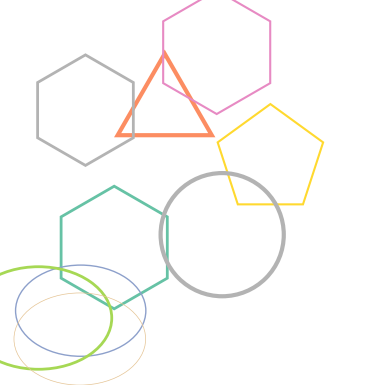[{"shape": "hexagon", "thickness": 2, "radius": 0.8, "center": [0.297, 0.357]}, {"shape": "triangle", "thickness": 3, "radius": 0.71, "center": [0.428, 0.719]}, {"shape": "oval", "thickness": 1, "radius": 0.85, "center": [0.21, 0.193]}, {"shape": "hexagon", "thickness": 1.5, "radius": 0.8, "center": [0.563, 0.864]}, {"shape": "oval", "thickness": 2, "radius": 0.95, "center": [0.1, 0.174]}, {"shape": "pentagon", "thickness": 1.5, "radius": 0.72, "center": [0.702, 0.586]}, {"shape": "oval", "thickness": 0.5, "radius": 0.85, "center": [0.207, 0.119]}, {"shape": "hexagon", "thickness": 2, "radius": 0.72, "center": [0.222, 0.714]}, {"shape": "circle", "thickness": 3, "radius": 0.8, "center": [0.577, 0.39]}]